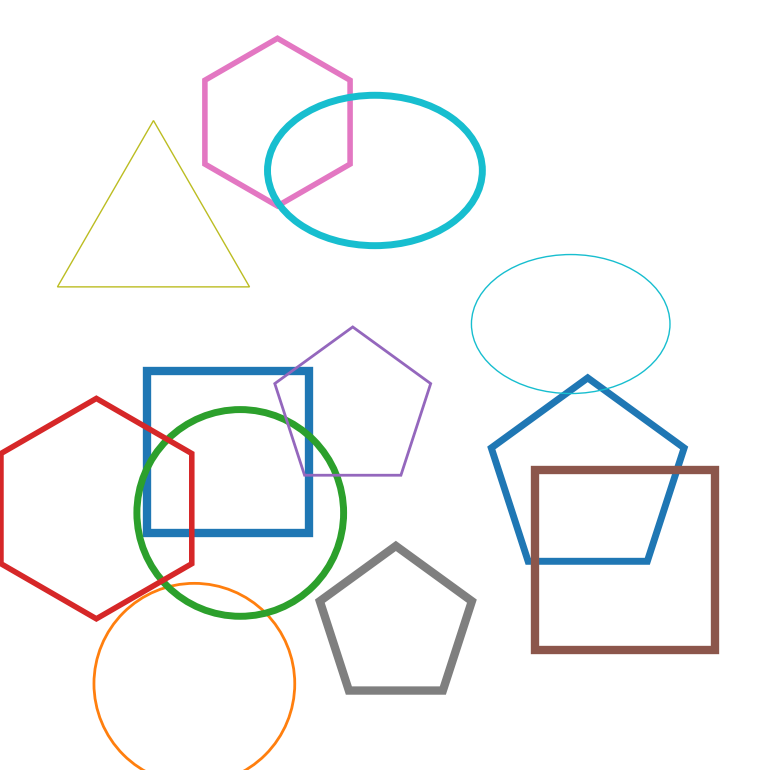[{"shape": "square", "thickness": 3, "radius": 0.52, "center": [0.296, 0.413]}, {"shape": "pentagon", "thickness": 2.5, "radius": 0.66, "center": [0.763, 0.378]}, {"shape": "circle", "thickness": 1, "radius": 0.65, "center": [0.252, 0.112]}, {"shape": "circle", "thickness": 2.5, "radius": 0.67, "center": [0.312, 0.334]}, {"shape": "hexagon", "thickness": 2, "radius": 0.72, "center": [0.125, 0.339]}, {"shape": "pentagon", "thickness": 1, "radius": 0.53, "center": [0.458, 0.469]}, {"shape": "square", "thickness": 3, "radius": 0.59, "center": [0.812, 0.273]}, {"shape": "hexagon", "thickness": 2, "radius": 0.54, "center": [0.36, 0.841]}, {"shape": "pentagon", "thickness": 3, "radius": 0.52, "center": [0.514, 0.187]}, {"shape": "triangle", "thickness": 0.5, "radius": 0.72, "center": [0.199, 0.699]}, {"shape": "oval", "thickness": 2.5, "radius": 0.7, "center": [0.487, 0.779]}, {"shape": "oval", "thickness": 0.5, "radius": 0.64, "center": [0.741, 0.579]}]